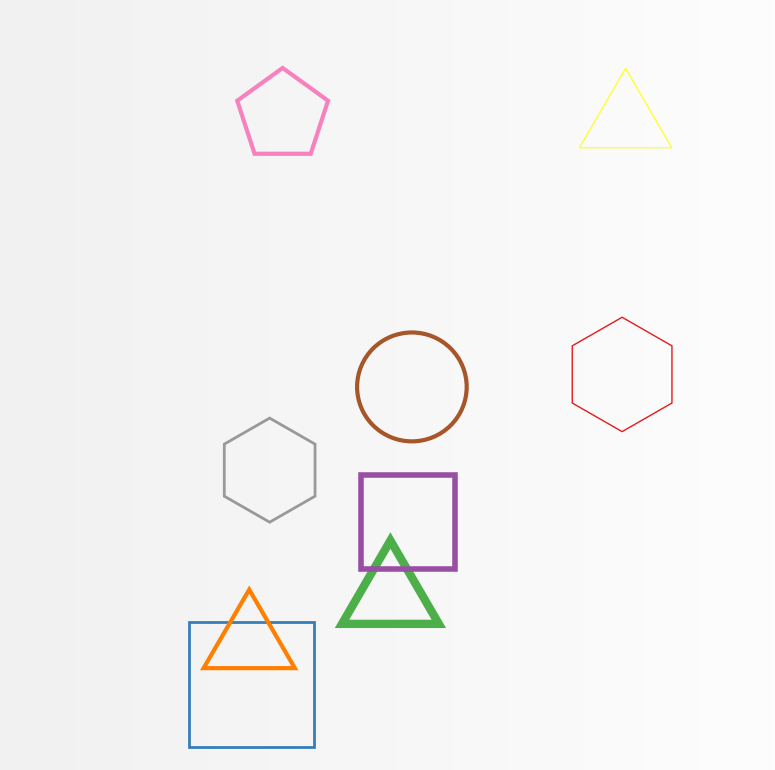[{"shape": "hexagon", "thickness": 0.5, "radius": 0.37, "center": [0.803, 0.514]}, {"shape": "square", "thickness": 1, "radius": 0.4, "center": [0.325, 0.111]}, {"shape": "triangle", "thickness": 3, "radius": 0.36, "center": [0.504, 0.226]}, {"shape": "square", "thickness": 2, "radius": 0.3, "center": [0.527, 0.322]}, {"shape": "triangle", "thickness": 1.5, "radius": 0.34, "center": [0.322, 0.166]}, {"shape": "triangle", "thickness": 0.5, "radius": 0.34, "center": [0.807, 0.843]}, {"shape": "circle", "thickness": 1.5, "radius": 0.35, "center": [0.531, 0.498]}, {"shape": "pentagon", "thickness": 1.5, "radius": 0.31, "center": [0.365, 0.85]}, {"shape": "hexagon", "thickness": 1, "radius": 0.34, "center": [0.348, 0.389]}]